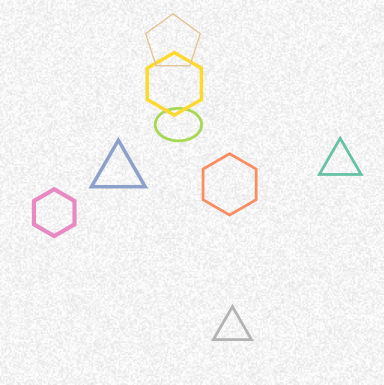[{"shape": "triangle", "thickness": 2, "radius": 0.31, "center": [0.884, 0.578]}, {"shape": "hexagon", "thickness": 2, "radius": 0.4, "center": [0.596, 0.521]}, {"shape": "triangle", "thickness": 2.5, "radius": 0.4, "center": [0.307, 0.555]}, {"shape": "hexagon", "thickness": 3, "radius": 0.3, "center": [0.141, 0.448]}, {"shape": "oval", "thickness": 2, "radius": 0.3, "center": [0.463, 0.676]}, {"shape": "hexagon", "thickness": 2.5, "radius": 0.41, "center": [0.453, 0.782]}, {"shape": "pentagon", "thickness": 1, "radius": 0.37, "center": [0.449, 0.89]}, {"shape": "triangle", "thickness": 2, "radius": 0.29, "center": [0.604, 0.146]}]